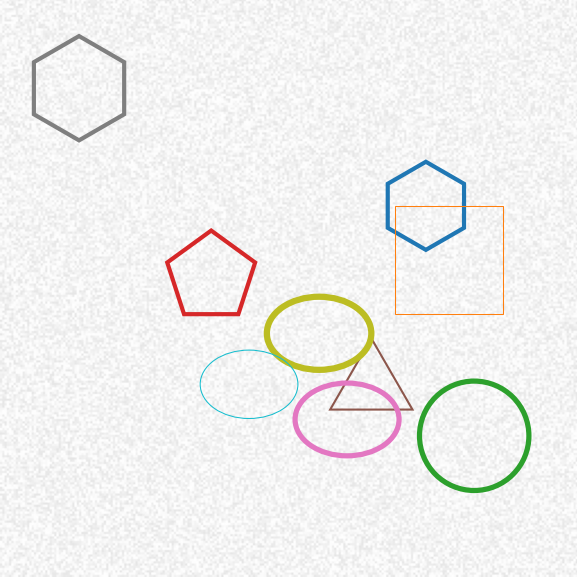[{"shape": "hexagon", "thickness": 2, "radius": 0.38, "center": [0.737, 0.643]}, {"shape": "square", "thickness": 0.5, "radius": 0.47, "center": [0.777, 0.549]}, {"shape": "circle", "thickness": 2.5, "radius": 0.47, "center": [0.821, 0.245]}, {"shape": "pentagon", "thickness": 2, "radius": 0.4, "center": [0.366, 0.52]}, {"shape": "triangle", "thickness": 1, "radius": 0.41, "center": [0.643, 0.331]}, {"shape": "oval", "thickness": 2.5, "radius": 0.45, "center": [0.601, 0.273]}, {"shape": "hexagon", "thickness": 2, "radius": 0.45, "center": [0.137, 0.846]}, {"shape": "oval", "thickness": 3, "radius": 0.45, "center": [0.553, 0.422]}, {"shape": "oval", "thickness": 0.5, "radius": 0.42, "center": [0.431, 0.334]}]